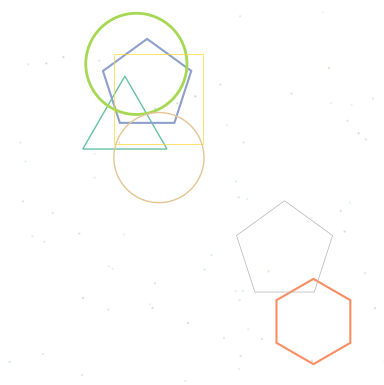[{"shape": "triangle", "thickness": 1, "radius": 0.63, "center": [0.324, 0.676]}, {"shape": "hexagon", "thickness": 1.5, "radius": 0.55, "center": [0.814, 0.165]}, {"shape": "pentagon", "thickness": 1.5, "radius": 0.6, "center": [0.382, 0.778]}, {"shape": "circle", "thickness": 2, "radius": 0.66, "center": [0.354, 0.834]}, {"shape": "square", "thickness": 0.5, "radius": 0.58, "center": [0.412, 0.743]}, {"shape": "circle", "thickness": 1, "radius": 0.59, "center": [0.413, 0.591]}, {"shape": "pentagon", "thickness": 0.5, "radius": 0.66, "center": [0.739, 0.348]}]